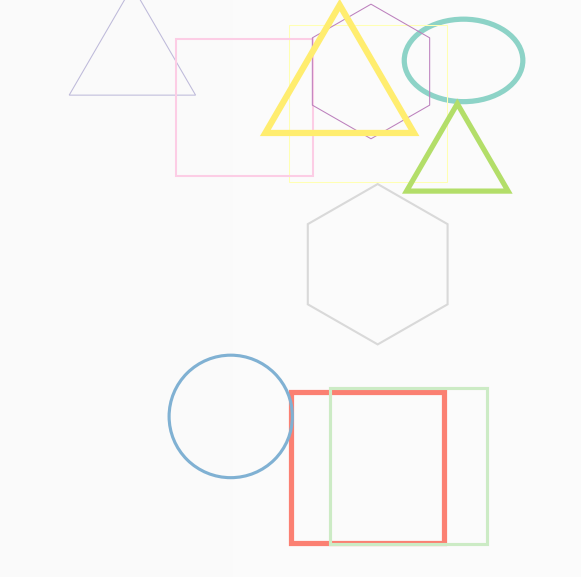[{"shape": "oval", "thickness": 2.5, "radius": 0.51, "center": [0.798, 0.895]}, {"shape": "square", "thickness": 0.5, "radius": 0.68, "center": [0.633, 0.82]}, {"shape": "triangle", "thickness": 0.5, "radius": 0.63, "center": [0.228, 0.897]}, {"shape": "square", "thickness": 2.5, "radius": 0.66, "center": [0.632, 0.189]}, {"shape": "circle", "thickness": 1.5, "radius": 0.53, "center": [0.397, 0.278]}, {"shape": "triangle", "thickness": 2.5, "radius": 0.5, "center": [0.787, 0.719]}, {"shape": "square", "thickness": 1, "radius": 0.59, "center": [0.42, 0.813]}, {"shape": "hexagon", "thickness": 1, "radius": 0.69, "center": [0.65, 0.542]}, {"shape": "hexagon", "thickness": 0.5, "radius": 0.58, "center": [0.638, 0.875]}, {"shape": "square", "thickness": 1.5, "radius": 0.68, "center": [0.703, 0.192]}, {"shape": "triangle", "thickness": 3, "radius": 0.74, "center": [0.584, 0.843]}]